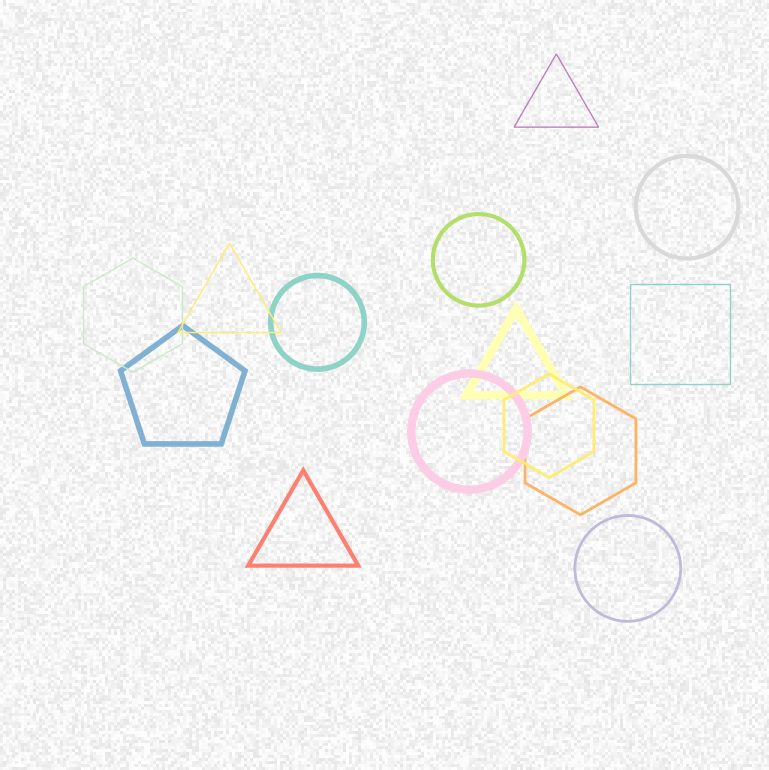[{"shape": "circle", "thickness": 2, "radius": 0.3, "center": [0.412, 0.581]}, {"shape": "square", "thickness": 0.5, "radius": 0.32, "center": [0.883, 0.566]}, {"shape": "triangle", "thickness": 3, "radius": 0.38, "center": [0.67, 0.524]}, {"shape": "circle", "thickness": 1, "radius": 0.34, "center": [0.815, 0.262]}, {"shape": "triangle", "thickness": 1.5, "radius": 0.41, "center": [0.394, 0.307]}, {"shape": "pentagon", "thickness": 2, "radius": 0.42, "center": [0.237, 0.492]}, {"shape": "hexagon", "thickness": 1, "radius": 0.42, "center": [0.754, 0.414]}, {"shape": "circle", "thickness": 1.5, "radius": 0.3, "center": [0.622, 0.663]}, {"shape": "circle", "thickness": 3, "radius": 0.38, "center": [0.61, 0.439]}, {"shape": "circle", "thickness": 1.5, "radius": 0.33, "center": [0.892, 0.731]}, {"shape": "triangle", "thickness": 0.5, "radius": 0.32, "center": [0.723, 0.867]}, {"shape": "hexagon", "thickness": 0.5, "radius": 0.37, "center": [0.173, 0.591]}, {"shape": "hexagon", "thickness": 1, "radius": 0.34, "center": [0.713, 0.447]}, {"shape": "triangle", "thickness": 0.5, "radius": 0.39, "center": [0.298, 0.607]}]